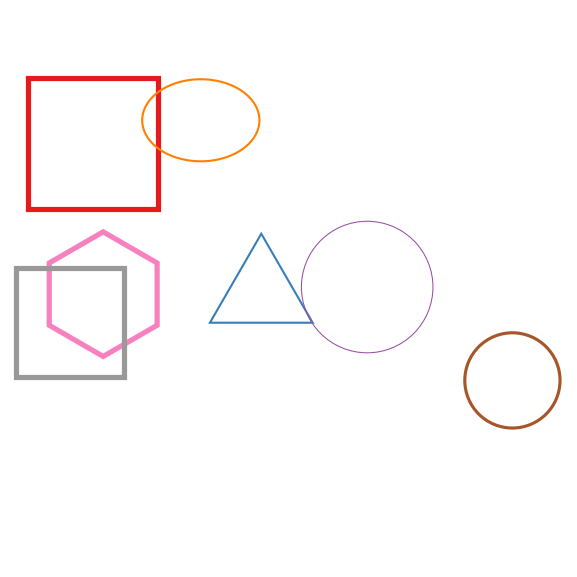[{"shape": "square", "thickness": 2.5, "radius": 0.56, "center": [0.161, 0.751]}, {"shape": "triangle", "thickness": 1, "radius": 0.51, "center": [0.452, 0.492]}, {"shape": "circle", "thickness": 0.5, "radius": 0.57, "center": [0.636, 0.502]}, {"shape": "oval", "thickness": 1, "radius": 0.51, "center": [0.348, 0.791]}, {"shape": "circle", "thickness": 1.5, "radius": 0.41, "center": [0.887, 0.34]}, {"shape": "hexagon", "thickness": 2.5, "radius": 0.54, "center": [0.179, 0.49]}, {"shape": "square", "thickness": 2.5, "radius": 0.47, "center": [0.121, 0.441]}]